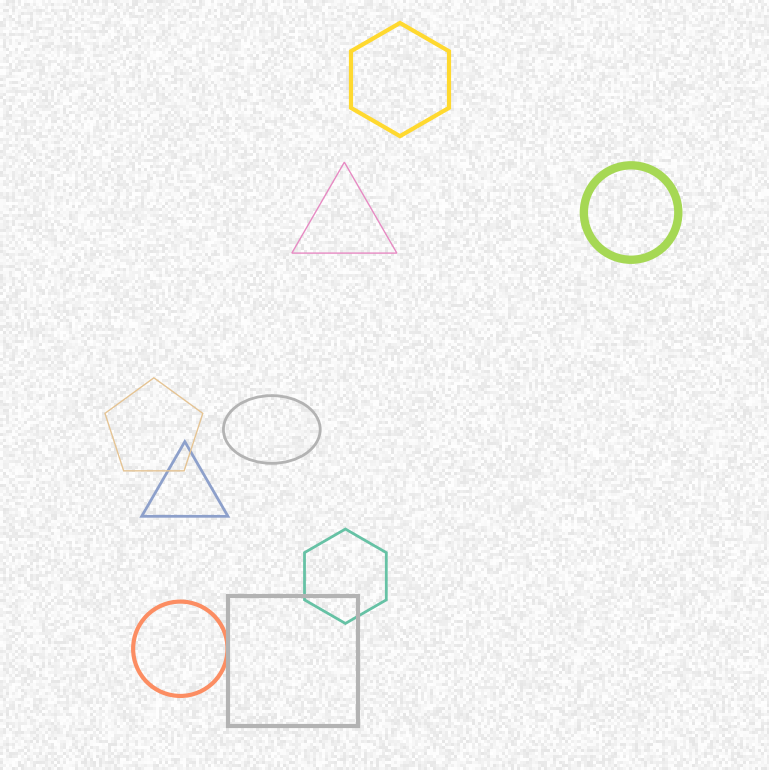[{"shape": "hexagon", "thickness": 1, "radius": 0.31, "center": [0.449, 0.252]}, {"shape": "circle", "thickness": 1.5, "radius": 0.31, "center": [0.234, 0.157]}, {"shape": "triangle", "thickness": 1, "radius": 0.32, "center": [0.24, 0.362]}, {"shape": "triangle", "thickness": 0.5, "radius": 0.39, "center": [0.447, 0.711]}, {"shape": "circle", "thickness": 3, "radius": 0.31, "center": [0.82, 0.724]}, {"shape": "hexagon", "thickness": 1.5, "radius": 0.37, "center": [0.519, 0.897]}, {"shape": "pentagon", "thickness": 0.5, "radius": 0.33, "center": [0.2, 0.443]}, {"shape": "square", "thickness": 1.5, "radius": 0.42, "center": [0.38, 0.142]}, {"shape": "oval", "thickness": 1, "radius": 0.31, "center": [0.353, 0.442]}]